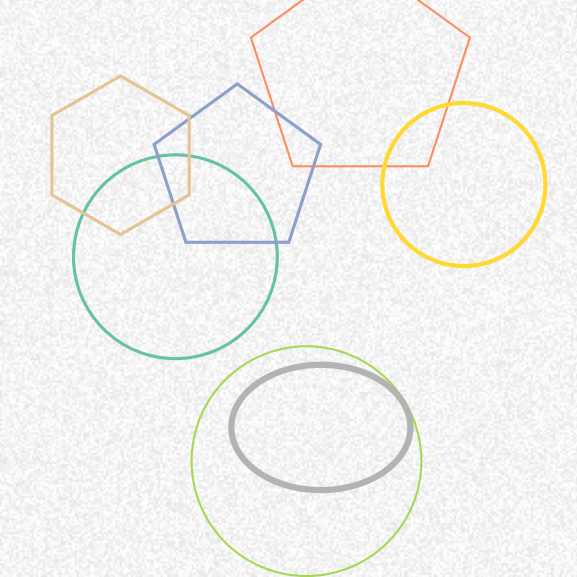[{"shape": "circle", "thickness": 1.5, "radius": 0.88, "center": [0.304, 0.555]}, {"shape": "pentagon", "thickness": 1, "radius": 1.0, "center": [0.624, 0.872]}, {"shape": "pentagon", "thickness": 1.5, "radius": 0.76, "center": [0.411, 0.702]}, {"shape": "circle", "thickness": 1, "radius": 0.99, "center": [0.531, 0.201]}, {"shape": "circle", "thickness": 2, "radius": 0.71, "center": [0.803, 0.68]}, {"shape": "hexagon", "thickness": 1.5, "radius": 0.69, "center": [0.209, 0.73]}, {"shape": "oval", "thickness": 3, "radius": 0.78, "center": [0.556, 0.259]}]